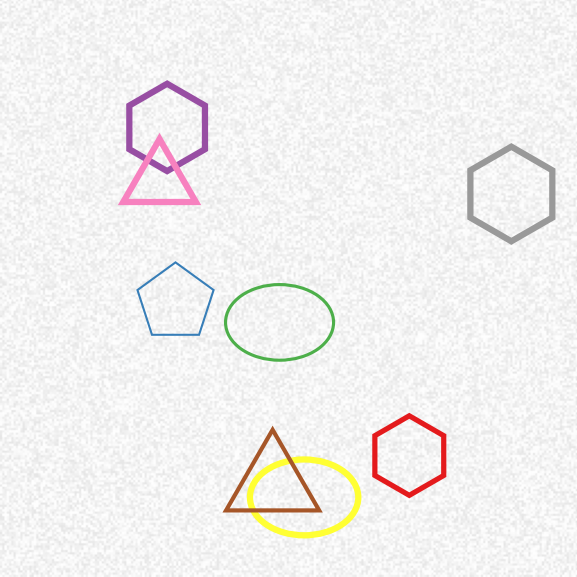[{"shape": "hexagon", "thickness": 2.5, "radius": 0.34, "center": [0.709, 0.21]}, {"shape": "pentagon", "thickness": 1, "radius": 0.35, "center": [0.304, 0.475]}, {"shape": "oval", "thickness": 1.5, "radius": 0.47, "center": [0.484, 0.441]}, {"shape": "hexagon", "thickness": 3, "radius": 0.38, "center": [0.289, 0.779]}, {"shape": "oval", "thickness": 3, "radius": 0.47, "center": [0.527, 0.138]}, {"shape": "triangle", "thickness": 2, "radius": 0.47, "center": [0.472, 0.162]}, {"shape": "triangle", "thickness": 3, "radius": 0.36, "center": [0.276, 0.686]}, {"shape": "hexagon", "thickness": 3, "radius": 0.41, "center": [0.885, 0.663]}]